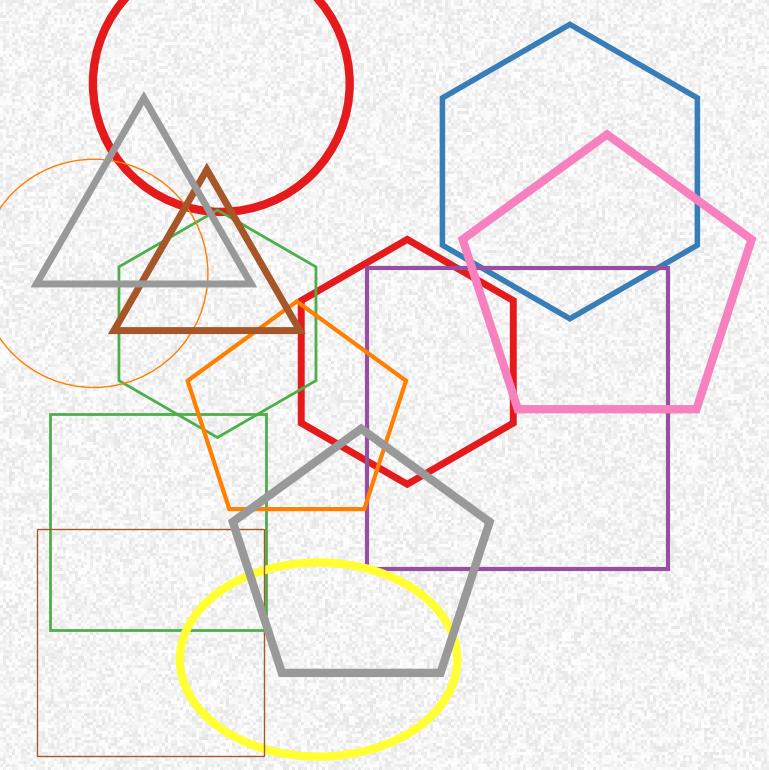[{"shape": "circle", "thickness": 3, "radius": 0.83, "center": [0.287, 0.892]}, {"shape": "hexagon", "thickness": 2.5, "radius": 0.79, "center": [0.529, 0.53]}, {"shape": "hexagon", "thickness": 2, "radius": 0.96, "center": [0.74, 0.777]}, {"shape": "hexagon", "thickness": 1, "radius": 0.74, "center": [0.282, 0.58]}, {"shape": "square", "thickness": 1, "radius": 0.7, "center": [0.206, 0.322]}, {"shape": "square", "thickness": 1.5, "radius": 0.98, "center": [0.672, 0.456]}, {"shape": "circle", "thickness": 0.5, "radius": 0.74, "center": [0.122, 0.645]}, {"shape": "pentagon", "thickness": 1.5, "radius": 0.75, "center": [0.385, 0.459]}, {"shape": "oval", "thickness": 3, "radius": 0.9, "center": [0.414, 0.143]}, {"shape": "square", "thickness": 0.5, "radius": 0.74, "center": [0.196, 0.166]}, {"shape": "triangle", "thickness": 2.5, "radius": 0.7, "center": [0.269, 0.64]}, {"shape": "pentagon", "thickness": 3, "radius": 0.99, "center": [0.788, 0.628]}, {"shape": "pentagon", "thickness": 3, "radius": 0.88, "center": [0.469, 0.268]}, {"shape": "triangle", "thickness": 2.5, "radius": 0.81, "center": [0.187, 0.712]}]